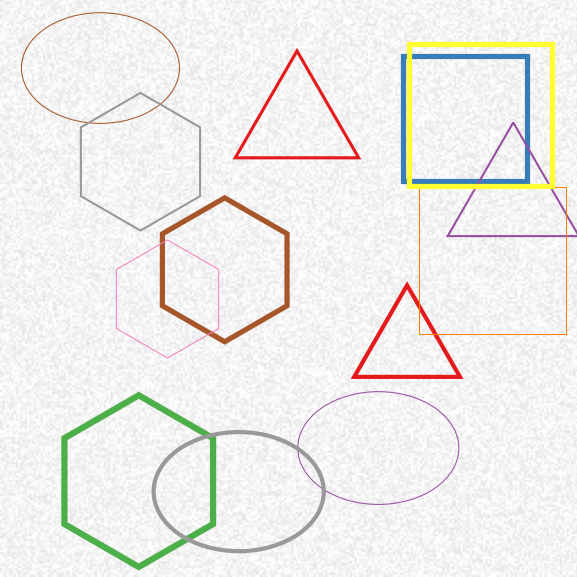[{"shape": "triangle", "thickness": 2, "radius": 0.53, "center": [0.705, 0.399]}, {"shape": "triangle", "thickness": 1.5, "radius": 0.62, "center": [0.514, 0.788]}, {"shape": "square", "thickness": 2.5, "radius": 0.54, "center": [0.805, 0.794]}, {"shape": "hexagon", "thickness": 3, "radius": 0.74, "center": [0.24, 0.166]}, {"shape": "oval", "thickness": 0.5, "radius": 0.7, "center": [0.655, 0.223]}, {"shape": "triangle", "thickness": 1, "radius": 0.66, "center": [0.889, 0.656]}, {"shape": "square", "thickness": 0.5, "radius": 0.64, "center": [0.853, 0.549]}, {"shape": "square", "thickness": 2.5, "radius": 0.62, "center": [0.832, 0.8]}, {"shape": "oval", "thickness": 0.5, "radius": 0.68, "center": [0.174, 0.881]}, {"shape": "hexagon", "thickness": 2.5, "radius": 0.62, "center": [0.389, 0.532]}, {"shape": "hexagon", "thickness": 0.5, "radius": 0.51, "center": [0.29, 0.481]}, {"shape": "hexagon", "thickness": 1, "radius": 0.6, "center": [0.243, 0.719]}, {"shape": "oval", "thickness": 2, "radius": 0.74, "center": [0.413, 0.148]}]